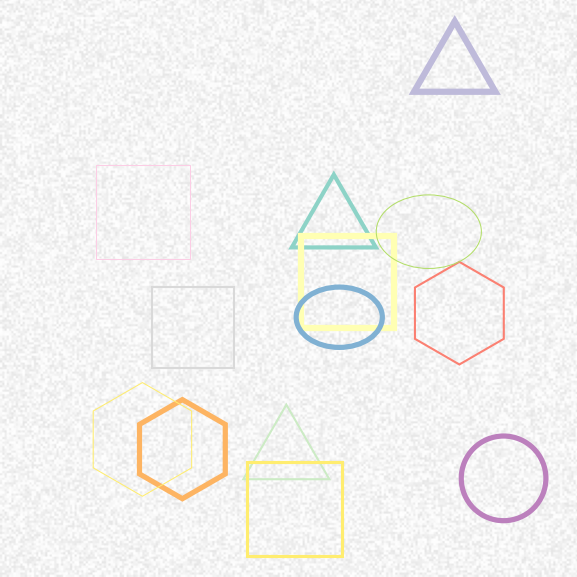[{"shape": "triangle", "thickness": 2, "radius": 0.42, "center": [0.578, 0.613]}, {"shape": "square", "thickness": 3, "radius": 0.4, "center": [0.602, 0.511]}, {"shape": "triangle", "thickness": 3, "radius": 0.41, "center": [0.787, 0.881]}, {"shape": "hexagon", "thickness": 1, "radius": 0.44, "center": [0.795, 0.457]}, {"shape": "oval", "thickness": 2.5, "radius": 0.37, "center": [0.587, 0.45]}, {"shape": "hexagon", "thickness": 2.5, "radius": 0.43, "center": [0.316, 0.221]}, {"shape": "oval", "thickness": 0.5, "radius": 0.46, "center": [0.743, 0.598]}, {"shape": "square", "thickness": 0.5, "radius": 0.41, "center": [0.247, 0.632]}, {"shape": "square", "thickness": 1, "radius": 0.35, "center": [0.334, 0.432]}, {"shape": "circle", "thickness": 2.5, "radius": 0.37, "center": [0.872, 0.171]}, {"shape": "triangle", "thickness": 1, "radius": 0.43, "center": [0.496, 0.212]}, {"shape": "hexagon", "thickness": 0.5, "radius": 0.49, "center": [0.247, 0.238]}, {"shape": "square", "thickness": 1.5, "radius": 0.41, "center": [0.51, 0.118]}]